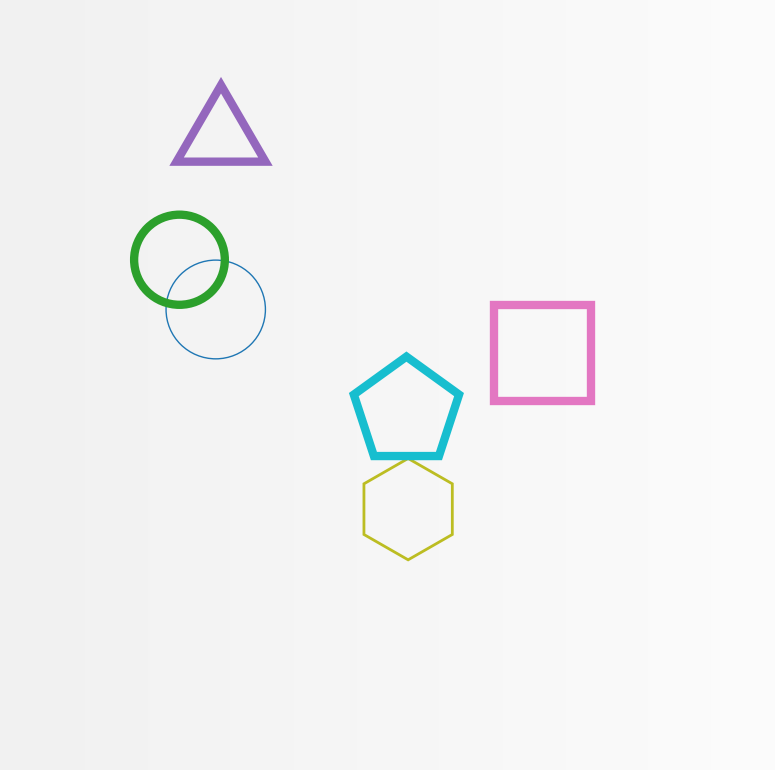[{"shape": "circle", "thickness": 0.5, "radius": 0.32, "center": [0.278, 0.598]}, {"shape": "circle", "thickness": 3, "radius": 0.29, "center": [0.232, 0.663]}, {"shape": "triangle", "thickness": 3, "radius": 0.33, "center": [0.285, 0.823]}, {"shape": "square", "thickness": 3, "radius": 0.31, "center": [0.7, 0.542]}, {"shape": "hexagon", "thickness": 1, "radius": 0.33, "center": [0.527, 0.339]}, {"shape": "pentagon", "thickness": 3, "radius": 0.36, "center": [0.524, 0.465]}]